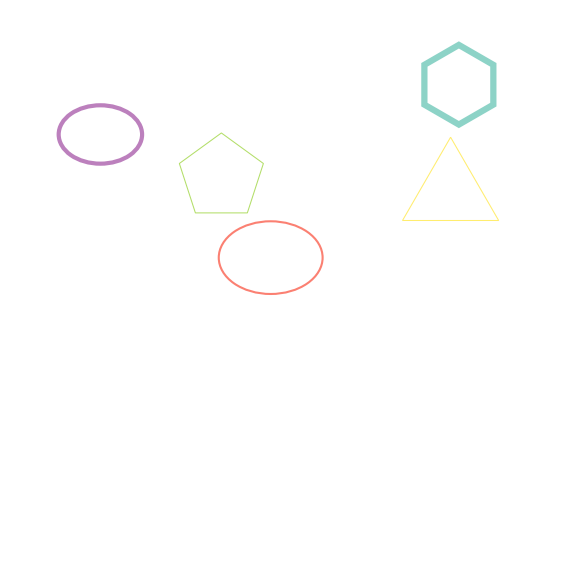[{"shape": "hexagon", "thickness": 3, "radius": 0.34, "center": [0.795, 0.852]}, {"shape": "oval", "thickness": 1, "radius": 0.45, "center": [0.469, 0.553]}, {"shape": "pentagon", "thickness": 0.5, "radius": 0.38, "center": [0.383, 0.692]}, {"shape": "oval", "thickness": 2, "radius": 0.36, "center": [0.174, 0.766]}, {"shape": "triangle", "thickness": 0.5, "radius": 0.48, "center": [0.78, 0.665]}]